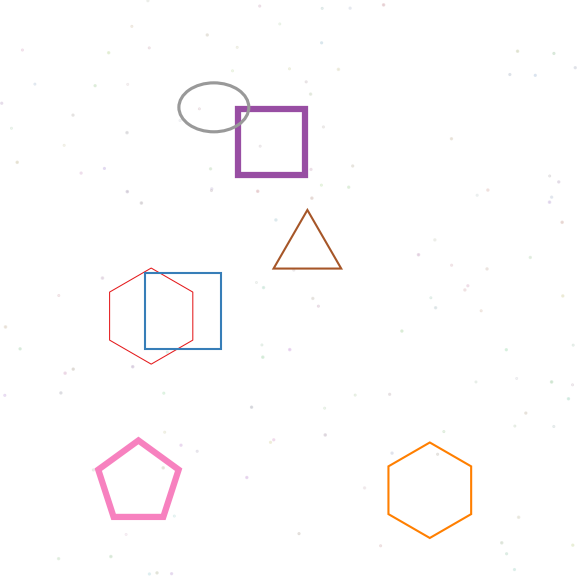[{"shape": "hexagon", "thickness": 0.5, "radius": 0.42, "center": [0.262, 0.452]}, {"shape": "square", "thickness": 1, "radius": 0.33, "center": [0.317, 0.461]}, {"shape": "square", "thickness": 3, "radius": 0.29, "center": [0.47, 0.754]}, {"shape": "hexagon", "thickness": 1, "radius": 0.41, "center": [0.744, 0.15]}, {"shape": "triangle", "thickness": 1, "radius": 0.34, "center": [0.532, 0.568]}, {"shape": "pentagon", "thickness": 3, "radius": 0.37, "center": [0.24, 0.163]}, {"shape": "oval", "thickness": 1.5, "radius": 0.3, "center": [0.37, 0.813]}]